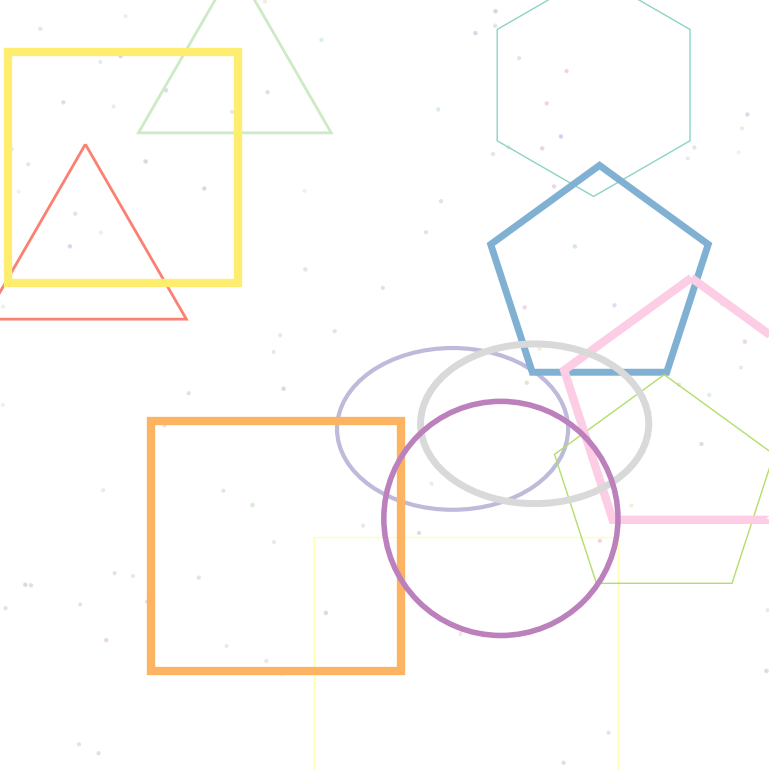[{"shape": "hexagon", "thickness": 0.5, "radius": 0.72, "center": [0.771, 0.889]}, {"shape": "square", "thickness": 0.5, "radius": 0.99, "center": [0.605, 0.105]}, {"shape": "oval", "thickness": 1.5, "radius": 0.75, "center": [0.588, 0.443]}, {"shape": "triangle", "thickness": 1, "radius": 0.76, "center": [0.111, 0.661]}, {"shape": "pentagon", "thickness": 2.5, "radius": 0.74, "center": [0.779, 0.637]}, {"shape": "square", "thickness": 3, "radius": 0.81, "center": [0.358, 0.291]}, {"shape": "pentagon", "thickness": 0.5, "radius": 0.75, "center": [0.863, 0.364]}, {"shape": "pentagon", "thickness": 3, "radius": 0.87, "center": [0.898, 0.465]}, {"shape": "oval", "thickness": 2.5, "radius": 0.74, "center": [0.694, 0.45]}, {"shape": "circle", "thickness": 2, "radius": 0.76, "center": [0.651, 0.327]}, {"shape": "triangle", "thickness": 1, "radius": 0.72, "center": [0.305, 0.9]}, {"shape": "square", "thickness": 3, "radius": 0.75, "center": [0.16, 0.782]}]